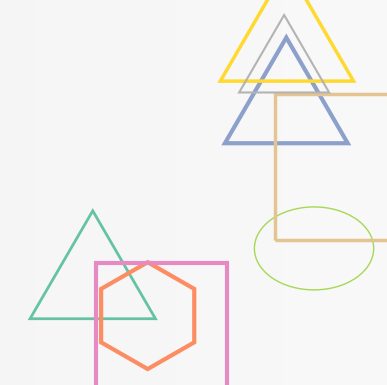[{"shape": "triangle", "thickness": 2, "radius": 0.93, "center": [0.239, 0.266]}, {"shape": "hexagon", "thickness": 3, "radius": 0.69, "center": [0.381, 0.18]}, {"shape": "triangle", "thickness": 3, "radius": 0.91, "center": [0.739, 0.719]}, {"shape": "square", "thickness": 3, "radius": 0.85, "center": [0.416, 0.146]}, {"shape": "oval", "thickness": 1, "radius": 0.77, "center": [0.81, 0.355]}, {"shape": "triangle", "thickness": 2.5, "radius": 0.99, "center": [0.74, 0.889]}, {"shape": "square", "thickness": 2.5, "radius": 0.95, "center": [0.9, 0.566]}, {"shape": "triangle", "thickness": 1.5, "radius": 0.67, "center": [0.733, 0.827]}]